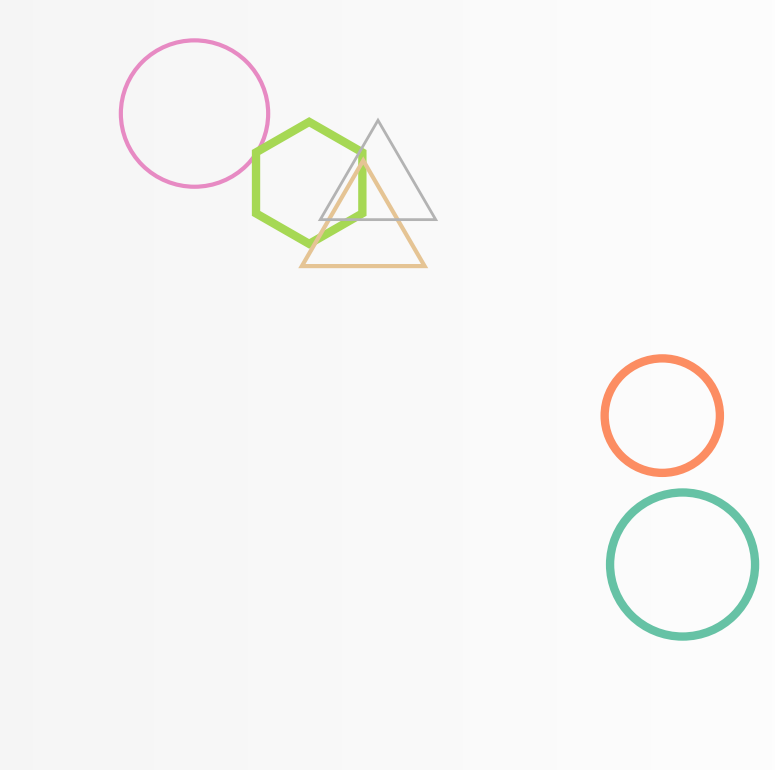[{"shape": "circle", "thickness": 3, "radius": 0.47, "center": [0.881, 0.267]}, {"shape": "circle", "thickness": 3, "radius": 0.37, "center": [0.855, 0.46]}, {"shape": "circle", "thickness": 1.5, "radius": 0.48, "center": [0.251, 0.853]}, {"shape": "hexagon", "thickness": 3, "radius": 0.4, "center": [0.399, 0.762]}, {"shape": "triangle", "thickness": 1.5, "radius": 0.46, "center": [0.469, 0.7]}, {"shape": "triangle", "thickness": 1, "radius": 0.43, "center": [0.488, 0.758]}]